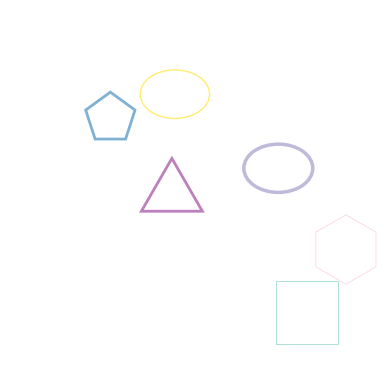[{"shape": "square", "thickness": 0.5, "radius": 0.41, "center": [0.798, 0.188]}, {"shape": "oval", "thickness": 2.5, "radius": 0.45, "center": [0.723, 0.563]}, {"shape": "pentagon", "thickness": 2, "radius": 0.34, "center": [0.287, 0.693]}, {"shape": "hexagon", "thickness": 0.5, "radius": 0.45, "center": [0.899, 0.352]}, {"shape": "triangle", "thickness": 2, "radius": 0.46, "center": [0.446, 0.497]}, {"shape": "oval", "thickness": 1, "radius": 0.45, "center": [0.454, 0.755]}]